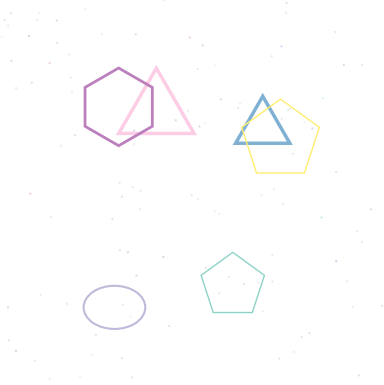[{"shape": "pentagon", "thickness": 1, "radius": 0.43, "center": [0.605, 0.258]}, {"shape": "oval", "thickness": 1.5, "radius": 0.4, "center": [0.297, 0.202]}, {"shape": "triangle", "thickness": 2.5, "radius": 0.41, "center": [0.682, 0.669]}, {"shape": "triangle", "thickness": 2.5, "radius": 0.57, "center": [0.406, 0.71]}, {"shape": "hexagon", "thickness": 2, "radius": 0.5, "center": [0.308, 0.722]}, {"shape": "pentagon", "thickness": 1, "radius": 0.53, "center": [0.729, 0.637]}]